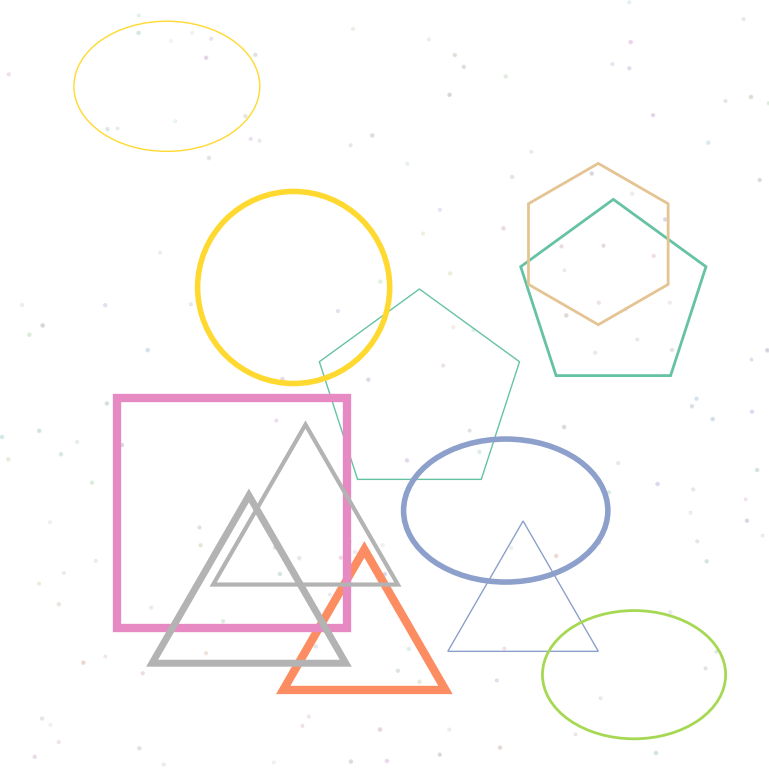[{"shape": "pentagon", "thickness": 1, "radius": 0.63, "center": [0.797, 0.615]}, {"shape": "pentagon", "thickness": 0.5, "radius": 0.68, "center": [0.545, 0.488]}, {"shape": "triangle", "thickness": 3, "radius": 0.61, "center": [0.473, 0.165]}, {"shape": "triangle", "thickness": 0.5, "radius": 0.56, "center": [0.679, 0.211]}, {"shape": "oval", "thickness": 2, "radius": 0.66, "center": [0.657, 0.337]}, {"shape": "square", "thickness": 3, "radius": 0.75, "center": [0.301, 0.334]}, {"shape": "oval", "thickness": 1, "radius": 0.59, "center": [0.823, 0.124]}, {"shape": "circle", "thickness": 2, "radius": 0.62, "center": [0.381, 0.627]}, {"shape": "oval", "thickness": 0.5, "radius": 0.6, "center": [0.217, 0.888]}, {"shape": "hexagon", "thickness": 1, "radius": 0.52, "center": [0.777, 0.683]}, {"shape": "triangle", "thickness": 2.5, "radius": 0.73, "center": [0.323, 0.211]}, {"shape": "triangle", "thickness": 1.5, "radius": 0.69, "center": [0.397, 0.31]}]